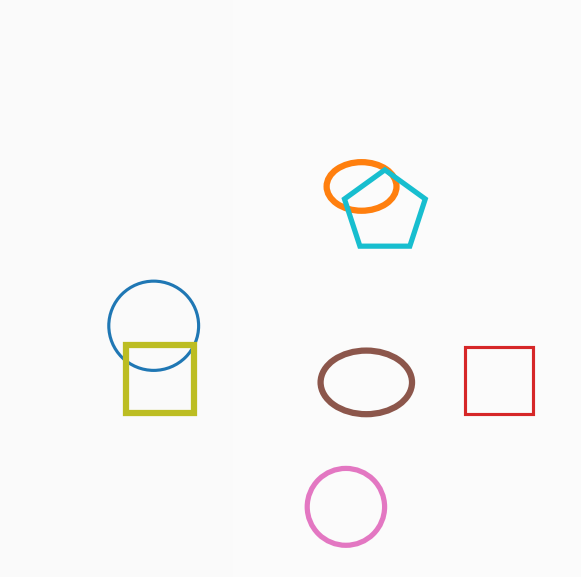[{"shape": "circle", "thickness": 1.5, "radius": 0.39, "center": [0.264, 0.435]}, {"shape": "oval", "thickness": 3, "radius": 0.3, "center": [0.622, 0.676]}, {"shape": "square", "thickness": 1.5, "radius": 0.29, "center": [0.859, 0.34]}, {"shape": "oval", "thickness": 3, "radius": 0.39, "center": [0.63, 0.337]}, {"shape": "circle", "thickness": 2.5, "radius": 0.33, "center": [0.595, 0.121]}, {"shape": "square", "thickness": 3, "radius": 0.3, "center": [0.275, 0.343]}, {"shape": "pentagon", "thickness": 2.5, "radius": 0.37, "center": [0.662, 0.632]}]